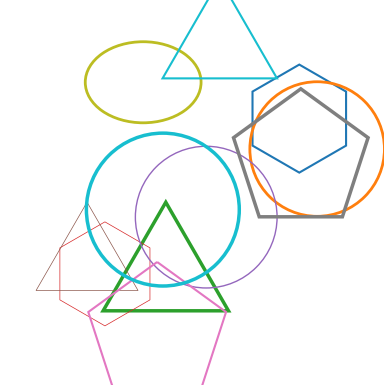[{"shape": "hexagon", "thickness": 1.5, "radius": 0.7, "center": [0.777, 0.692]}, {"shape": "circle", "thickness": 2, "radius": 0.87, "center": [0.824, 0.613]}, {"shape": "triangle", "thickness": 2.5, "radius": 0.94, "center": [0.431, 0.287]}, {"shape": "hexagon", "thickness": 0.5, "radius": 0.68, "center": [0.273, 0.289]}, {"shape": "circle", "thickness": 1, "radius": 0.92, "center": [0.536, 0.436]}, {"shape": "triangle", "thickness": 0.5, "radius": 0.76, "center": [0.226, 0.322]}, {"shape": "pentagon", "thickness": 1.5, "radius": 0.94, "center": [0.408, 0.131]}, {"shape": "pentagon", "thickness": 2.5, "radius": 0.92, "center": [0.781, 0.586]}, {"shape": "oval", "thickness": 2, "radius": 0.75, "center": [0.372, 0.786]}, {"shape": "triangle", "thickness": 1.5, "radius": 0.86, "center": [0.571, 0.882]}, {"shape": "circle", "thickness": 2.5, "radius": 0.99, "center": [0.423, 0.456]}]